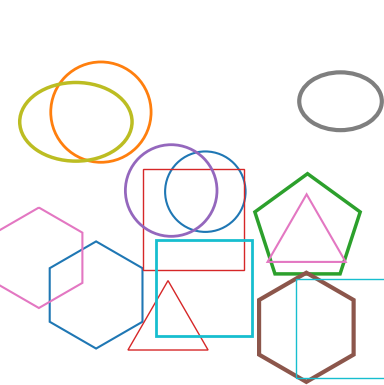[{"shape": "circle", "thickness": 1.5, "radius": 0.52, "center": [0.533, 0.502]}, {"shape": "hexagon", "thickness": 1.5, "radius": 0.7, "center": [0.25, 0.234]}, {"shape": "circle", "thickness": 2, "radius": 0.65, "center": [0.262, 0.709]}, {"shape": "pentagon", "thickness": 2.5, "radius": 0.72, "center": [0.799, 0.405]}, {"shape": "square", "thickness": 1, "radius": 0.66, "center": [0.502, 0.43]}, {"shape": "triangle", "thickness": 1, "radius": 0.6, "center": [0.436, 0.151]}, {"shape": "circle", "thickness": 2, "radius": 0.59, "center": [0.445, 0.505]}, {"shape": "hexagon", "thickness": 3, "radius": 0.71, "center": [0.796, 0.15]}, {"shape": "hexagon", "thickness": 1.5, "radius": 0.65, "center": [0.101, 0.33]}, {"shape": "triangle", "thickness": 1.5, "radius": 0.59, "center": [0.796, 0.378]}, {"shape": "oval", "thickness": 3, "radius": 0.54, "center": [0.884, 0.737]}, {"shape": "oval", "thickness": 2.5, "radius": 0.73, "center": [0.197, 0.684]}, {"shape": "square", "thickness": 1, "radius": 0.64, "center": [0.897, 0.147]}, {"shape": "square", "thickness": 2, "radius": 0.62, "center": [0.529, 0.251]}]